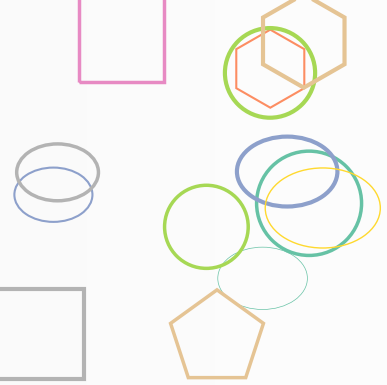[{"shape": "circle", "thickness": 2.5, "radius": 0.68, "center": [0.798, 0.472]}, {"shape": "oval", "thickness": 0.5, "radius": 0.58, "center": [0.678, 0.277]}, {"shape": "hexagon", "thickness": 1.5, "radius": 0.51, "center": [0.698, 0.822]}, {"shape": "oval", "thickness": 1.5, "radius": 0.5, "center": [0.138, 0.494]}, {"shape": "oval", "thickness": 3, "radius": 0.65, "center": [0.741, 0.554]}, {"shape": "square", "thickness": 2.5, "radius": 0.55, "center": [0.313, 0.897]}, {"shape": "circle", "thickness": 3, "radius": 0.58, "center": [0.697, 0.811]}, {"shape": "circle", "thickness": 2.5, "radius": 0.54, "center": [0.533, 0.411]}, {"shape": "oval", "thickness": 1, "radius": 0.74, "center": [0.833, 0.46]}, {"shape": "hexagon", "thickness": 3, "radius": 0.61, "center": [0.784, 0.894]}, {"shape": "pentagon", "thickness": 2.5, "radius": 0.63, "center": [0.56, 0.121]}, {"shape": "oval", "thickness": 2.5, "radius": 0.53, "center": [0.149, 0.552]}, {"shape": "square", "thickness": 3, "radius": 0.58, "center": [0.101, 0.132]}]